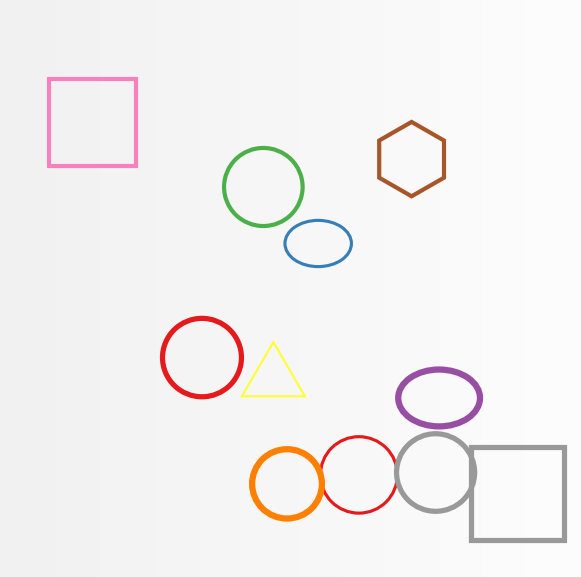[{"shape": "circle", "thickness": 1.5, "radius": 0.33, "center": [0.617, 0.177]}, {"shape": "circle", "thickness": 2.5, "radius": 0.34, "center": [0.347, 0.38]}, {"shape": "oval", "thickness": 1.5, "radius": 0.29, "center": [0.547, 0.578]}, {"shape": "circle", "thickness": 2, "radius": 0.34, "center": [0.453, 0.675]}, {"shape": "oval", "thickness": 3, "radius": 0.35, "center": [0.755, 0.31]}, {"shape": "circle", "thickness": 3, "radius": 0.3, "center": [0.494, 0.161]}, {"shape": "triangle", "thickness": 1, "radius": 0.31, "center": [0.47, 0.344]}, {"shape": "hexagon", "thickness": 2, "radius": 0.32, "center": [0.708, 0.724]}, {"shape": "square", "thickness": 2, "radius": 0.38, "center": [0.159, 0.788]}, {"shape": "square", "thickness": 2.5, "radius": 0.4, "center": [0.89, 0.144]}, {"shape": "circle", "thickness": 2.5, "radius": 0.34, "center": [0.749, 0.181]}]